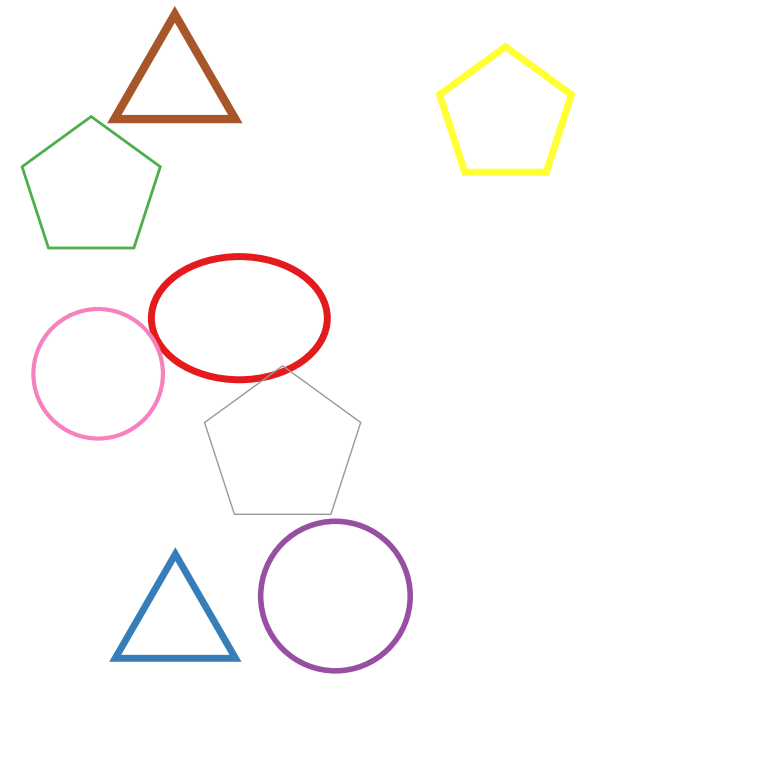[{"shape": "oval", "thickness": 2.5, "radius": 0.57, "center": [0.311, 0.587]}, {"shape": "triangle", "thickness": 2.5, "radius": 0.45, "center": [0.228, 0.19]}, {"shape": "pentagon", "thickness": 1, "radius": 0.47, "center": [0.118, 0.754]}, {"shape": "circle", "thickness": 2, "radius": 0.49, "center": [0.436, 0.226]}, {"shape": "pentagon", "thickness": 2.5, "radius": 0.45, "center": [0.657, 0.849]}, {"shape": "triangle", "thickness": 3, "radius": 0.45, "center": [0.227, 0.891]}, {"shape": "circle", "thickness": 1.5, "radius": 0.42, "center": [0.127, 0.515]}, {"shape": "pentagon", "thickness": 0.5, "radius": 0.53, "center": [0.367, 0.418]}]